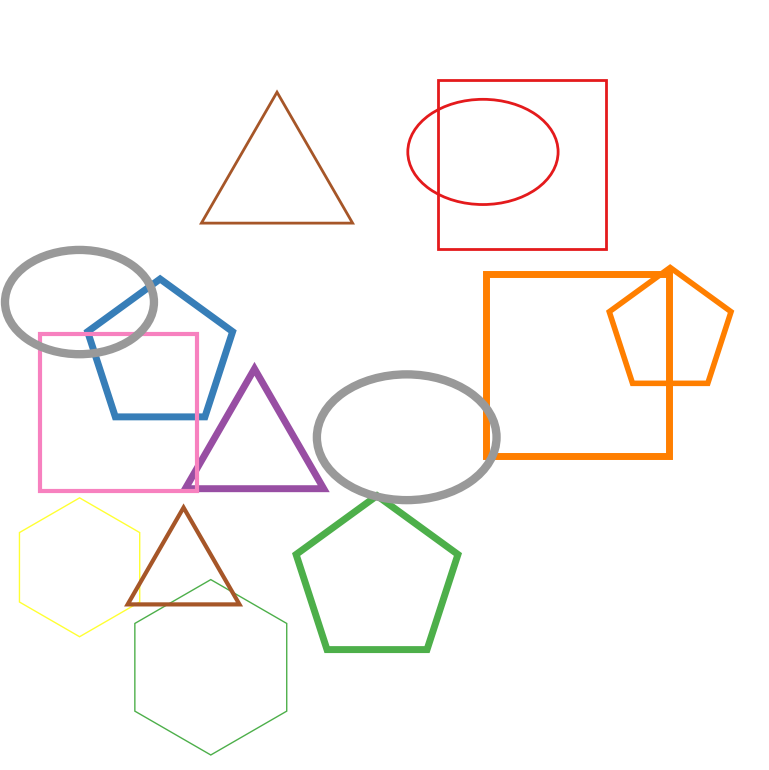[{"shape": "oval", "thickness": 1, "radius": 0.49, "center": [0.627, 0.803]}, {"shape": "square", "thickness": 1, "radius": 0.55, "center": [0.678, 0.786]}, {"shape": "pentagon", "thickness": 2.5, "radius": 0.49, "center": [0.208, 0.539]}, {"shape": "pentagon", "thickness": 2.5, "radius": 0.55, "center": [0.49, 0.246]}, {"shape": "hexagon", "thickness": 0.5, "radius": 0.57, "center": [0.274, 0.133]}, {"shape": "triangle", "thickness": 2.5, "radius": 0.52, "center": [0.331, 0.417]}, {"shape": "square", "thickness": 2.5, "radius": 0.59, "center": [0.75, 0.526]}, {"shape": "pentagon", "thickness": 2, "radius": 0.42, "center": [0.87, 0.569]}, {"shape": "hexagon", "thickness": 0.5, "radius": 0.45, "center": [0.103, 0.263]}, {"shape": "triangle", "thickness": 1.5, "radius": 0.42, "center": [0.238, 0.257]}, {"shape": "triangle", "thickness": 1, "radius": 0.57, "center": [0.36, 0.767]}, {"shape": "square", "thickness": 1.5, "radius": 0.51, "center": [0.154, 0.465]}, {"shape": "oval", "thickness": 3, "radius": 0.48, "center": [0.103, 0.608]}, {"shape": "oval", "thickness": 3, "radius": 0.58, "center": [0.528, 0.432]}]